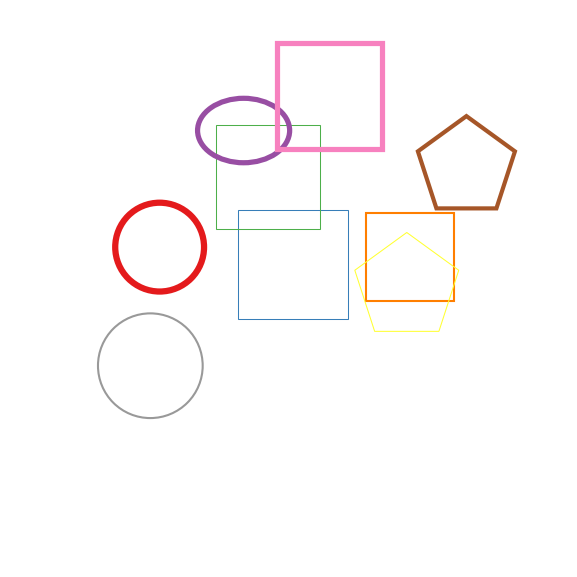[{"shape": "circle", "thickness": 3, "radius": 0.38, "center": [0.276, 0.571]}, {"shape": "square", "thickness": 0.5, "radius": 0.48, "center": [0.507, 0.541]}, {"shape": "square", "thickness": 0.5, "radius": 0.45, "center": [0.464, 0.692]}, {"shape": "oval", "thickness": 2.5, "radius": 0.4, "center": [0.422, 0.773]}, {"shape": "square", "thickness": 1, "radius": 0.38, "center": [0.71, 0.555]}, {"shape": "pentagon", "thickness": 0.5, "radius": 0.47, "center": [0.704, 0.502]}, {"shape": "pentagon", "thickness": 2, "radius": 0.44, "center": [0.808, 0.71]}, {"shape": "square", "thickness": 2.5, "radius": 0.46, "center": [0.57, 0.833]}, {"shape": "circle", "thickness": 1, "radius": 0.45, "center": [0.26, 0.366]}]